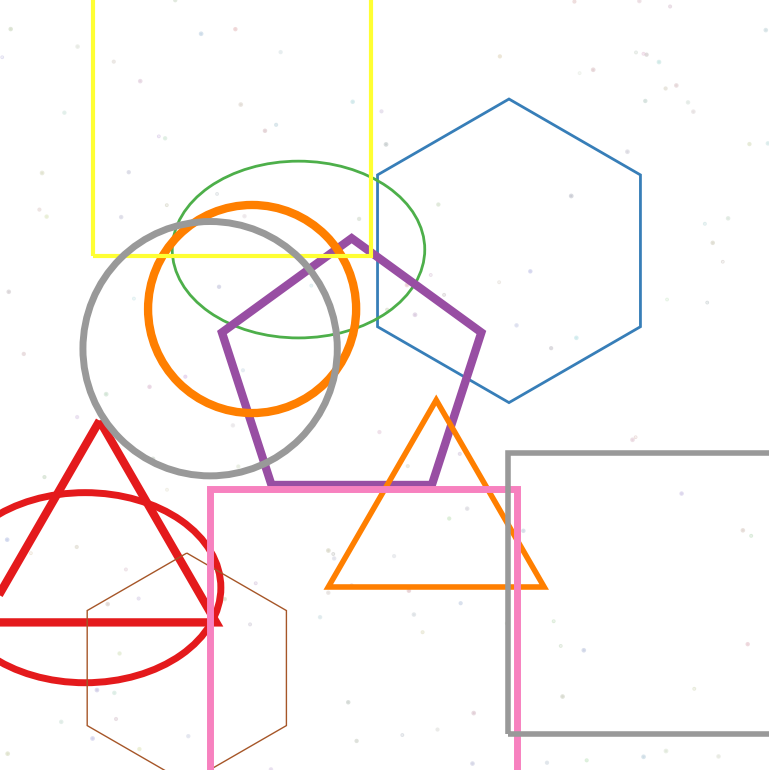[{"shape": "oval", "thickness": 2.5, "radius": 0.88, "center": [0.11, 0.237]}, {"shape": "triangle", "thickness": 3, "radius": 0.87, "center": [0.129, 0.279]}, {"shape": "hexagon", "thickness": 1, "radius": 0.99, "center": [0.661, 0.674]}, {"shape": "oval", "thickness": 1, "radius": 0.82, "center": [0.388, 0.676]}, {"shape": "pentagon", "thickness": 3, "radius": 0.89, "center": [0.457, 0.513]}, {"shape": "triangle", "thickness": 2, "radius": 0.81, "center": [0.567, 0.319]}, {"shape": "circle", "thickness": 3, "radius": 0.68, "center": [0.327, 0.599]}, {"shape": "square", "thickness": 1.5, "radius": 0.9, "center": [0.301, 0.848]}, {"shape": "hexagon", "thickness": 0.5, "radius": 0.75, "center": [0.243, 0.132]}, {"shape": "square", "thickness": 2.5, "radius": 0.99, "center": [0.472, 0.166]}, {"shape": "circle", "thickness": 2.5, "radius": 0.83, "center": [0.273, 0.547]}, {"shape": "square", "thickness": 2, "radius": 0.91, "center": [0.842, 0.229]}]